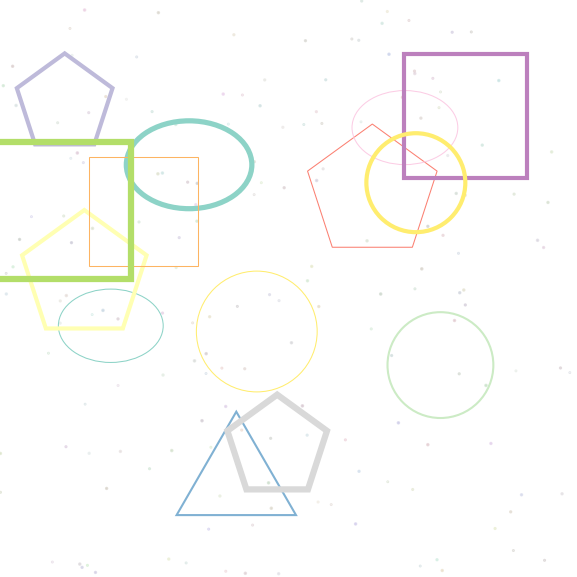[{"shape": "oval", "thickness": 0.5, "radius": 0.45, "center": [0.192, 0.435]}, {"shape": "oval", "thickness": 2.5, "radius": 0.54, "center": [0.327, 0.714]}, {"shape": "pentagon", "thickness": 2, "radius": 0.57, "center": [0.146, 0.522]}, {"shape": "pentagon", "thickness": 2, "radius": 0.44, "center": [0.112, 0.82]}, {"shape": "pentagon", "thickness": 0.5, "radius": 0.59, "center": [0.645, 0.666]}, {"shape": "triangle", "thickness": 1, "radius": 0.6, "center": [0.409, 0.167]}, {"shape": "square", "thickness": 0.5, "radius": 0.47, "center": [0.249, 0.633]}, {"shape": "square", "thickness": 3, "radius": 0.59, "center": [0.108, 0.635]}, {"shape": "oval", "thickness": 0.5, "radius": 0.46, "center": [0.701, 0.778]}, {"shape": "pentagon", "thickness": 3, "radius": 0.45, "center": [0.48, 0.225]}, {"shape": "square", "thickness": 2, "radius": 0.53, "center": [0.806, 0.798]}, {"shape": "circle", "thickness": 1, "radius": 0.46, "center": [0.763, 0.367]}, {"shape": "circle", "thickness": 2, "radius": 0.43, "center": [0.72, 0.683]}, {"shape": "circle", "thickness": 0.5, "radius": 0.52, "center": [0.445, 0.425]}]